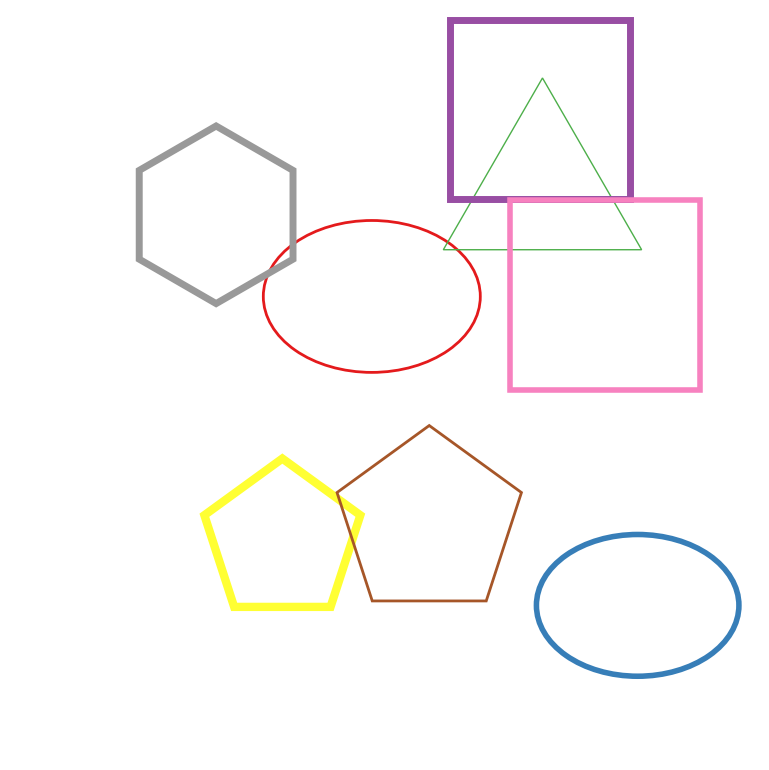[{"shape": "oval", "thickness": 1, "radius": 0.7, "center": [0.483, 0.615]}, {"shape": "oval", "thickness": 2, "radius": 0.66, "center": [0.828, 0.214]}, {"shape": "triangle", "thickness": 0.5, "radius": 0.74, "center": [0.705, 0.75]}, {"shape": "square", "thickness": 2.5, "radius": 0.58, "center": [0.701, 0.858]}, {"shape": "pentagon", "thickness": 3, "radius": 0.53, "center": [0.367, 0.298]}, {"shape": "pentagon", "thickness": 1, "radius": 0.63, "center": [0.557, 0.321]}, {"shape": "square", "thickness": 2, "radius": 0.62, "center": [0.786, 0.617]}, {"shape": "hexagon", "thickness": 2.5, "radius": 0.58, "center": [0.281, 0.721]}]